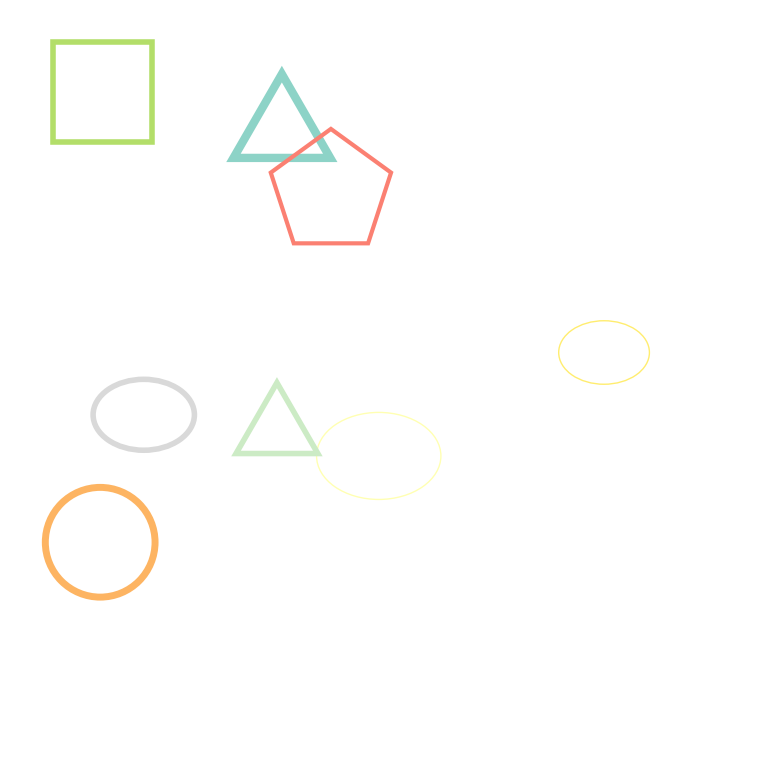[{"shape": "triangle", "thickness": 3, "radius": 0.36, "center": [0.366, 0.831]}, {"shape": "oval", "thickness": 0.5, "radius": 0.4, "center": [0.492, 0.408]}, {"shape": "pentagon", "thickness": 1.5, "radius": 0.41, "center": [0.43, 0.75]}, {"shape": "circle", "thickness": 2.5, "radius": 0.36, "center": [0.13, 0.296]}, {"shape": "square", "thickness": 2, "radius": 0.32, "center": [0.134, 0.881]}, {"shape": "oval", "thickness": 2, "radius": 0.33, "center": [0.187, 0.461]}, {"shape": "triangle", "thickness": 2, "radius": 0.31, "center": [0.36, 0.442]}, {"shape": "oval", "thickness": 0.5, "radius": 0.29, "center": [0.784, 0.542]}]